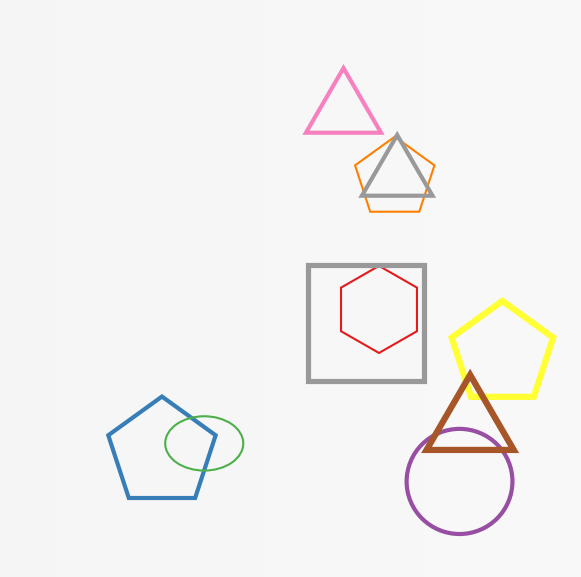[{"shape": "hexagon", "thickness": 1, "radius": 0.38, "center": [0.652, 0.463]}, {"shape": "pentagon", "thickness": 2, "radius": 0.49, "center": [0.279, 0.215]}, {"shape": "oval", "thickness": 1, "radius": 0.34, "center": [0.351, 0.231]}, {"shape": "circle", "thickness": 2, "radius": 0.46, "center": [0.791, 0.165]}, {"shape": "pentagon", "thickness": 1, "radius": 0.36, "center": [0.679, 0.691]}, {"shape": "pentagon", "thickness": 3, "radius": 0.46, "center": [0.864, 0.386]}, {"shape": "triangle", "thickness": 3, "radius": 0.43, "center": [0.809, 0.263]}, {"shape": "triangle", "thickness": 2, "radius": 0.37, "center": [0.591, 0.807]}, {"shape": "triangle", "thickness": 2, "radius": 0.35, "center": [0.683, 0.695]}, {"shape": "square", "thickness": 2.5, "radius": 0.5, "center": [0.629, 0.44]}]